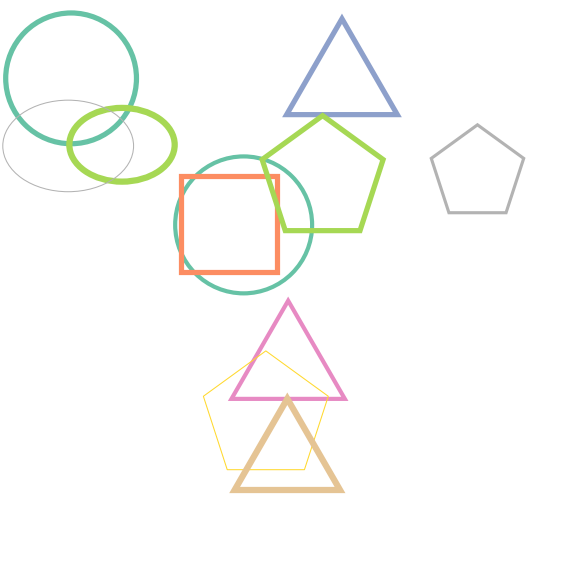[{"shape": "circle", "thickness": 2, "radius": 0.59, "center": [0.422, 0.61]}, {"shape": "circle", "thickness": 2.5, "radius": 0.57, "center": [0.123, 0.863]}, {"shape": "square", "thickness": 2.5, "radius": 0.42, "center": [0.396, 0.611]}, {"shape": "triangle", "thickness": 2.5, "radius": 0.55, "center": [0.592, 0.856]}, {"shape": "triangle", "thickness": 2, "radius": 0.57, "center": [0.499, 0.365]}, {"shape": "pentagon", "thickness": 2.5, "radius": 0.55, "center": [0.559, 0.689]}, {"shape": "oval", "thickness": 3, "radius": 0.46, "center": [0.211, 0.748]}, {"shape": "pentagon", "thickness": 0.5, "radius": 0.57, "center": [0.46, 0.278]}, {"shape": "triangle", "thickness": 3, "radius": 0.53, "center": [0.498, 0.203]}, {"shape": "oval", "thickness": 0.5, "radius": 0.57, "center": [0.118, 0.746]}, {"shape": "pentagon", "thickness": 1.5, "radius": 0.42, "center": [0.827, 0.699]}]